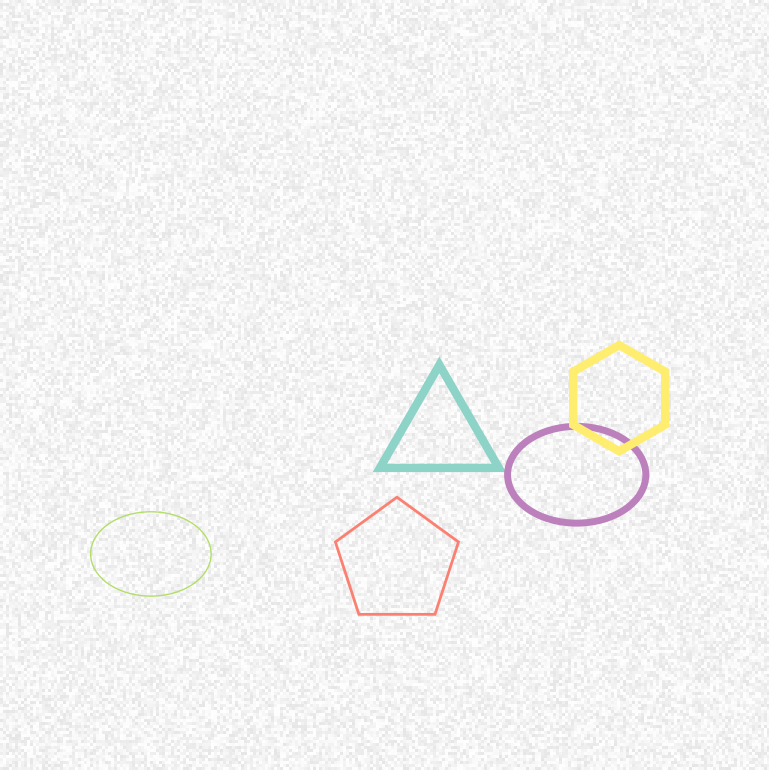[{"shape": "triangle", "thickness": 3, "radius": 0.45, "center": [0.571, 0.437]}, {"shape": "pentagon", "thickness": 1, "radius": 0.42, "center": [0.516, 0.27]}, {"shape": "oval", "thickness": 0.5, "radius": 0.39, "center": [0.196, 0.281]}, {"shape": "oval", "thickness": 2.5, "radius": 0.45, "center": [0.749, 0.383]}, {"shape": "hexagon", "thickness": 3, "radius": 0.34, "center": [0.804, 0.483]}]